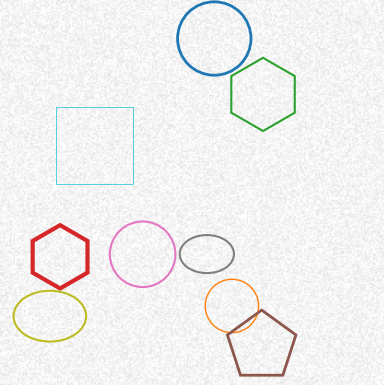[{"shape": "circle", "thickness": 2, "radius": 0.48, "center": [0.557, 0.9]}, {"shape": "circle", "thickness": 1, "radius": 0.35, "center": [0.602, 0.205]}, {"shape": "hexagon", "thickness": 1.5, "radius": 0.48, "center": [0.683, 0.755]}, {"shape": "hexagon", "thickness": 3, "radius": 0.41, "center": [0.156, 0.333]}, {"shape": "pentagon", "thickness": 2, "radius": 0.47, "center": [0.68, 0.101]}, {"shape": "circle", "thickness": 1.5, "radius": 0.43, "center": [0.37, 0.34]}, {"shape": "oval", "thickness": 1.5, "radius": 0.35, "center": [0.537, 0.34]}, {"shape": "oval", "thickness": 1.5, "radius": 0.47, "center": [0.129, 0.179]}, {"shape": "square", "thickness": 0.5, "radius": 0.5, "center": [0.246, 0.622]}]